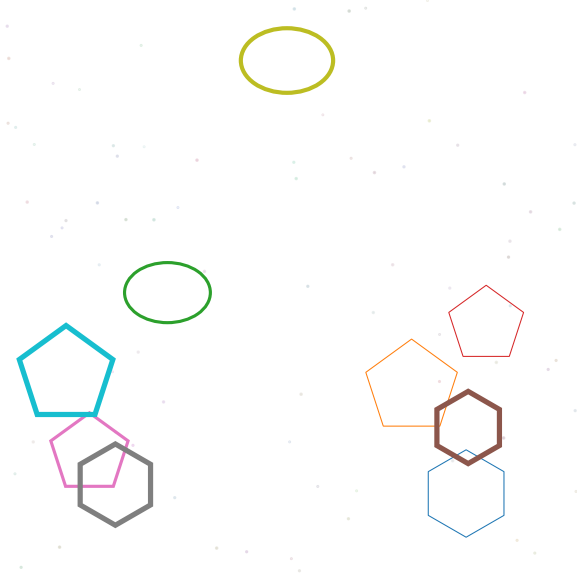[{"shape": "hexagon", "thickness": 0.5, "radius": 0.38, "center": [0.807, 0.145]}, {"shape": "pentagon", "thickness": 0.5, "radius": 0.42, "center": [0.713, 0.329]}, {"shape": "oval", "thickness": 1.5, "radius": 0.37, "center": [0.29, 0.492]}, {"shape": "pentagon", "thickness": 0.5, "radius": 0.34, "center": [0.842, 0.437]}, {"shape": "hexagon", "thickness": 2.5, "radius": 0.31, "center": [0.811, 0.259]}, {"shape": "pentagon", "thickness": 1.5, "radius": 0.35, "center": [0.155, 0.214]}, {"shape": "hexagon", "thickness": 2.5, "radius": 0.35, "center": [0.2, 0.16]}, {"shape": "oval", "thickness": 2, "radius": 0.4, "center": [0.497, 0.894]}, {"shape": "pentagon", "thickness": 2.5, "radius": 0.43, "center": [0.114, 0.35]}]